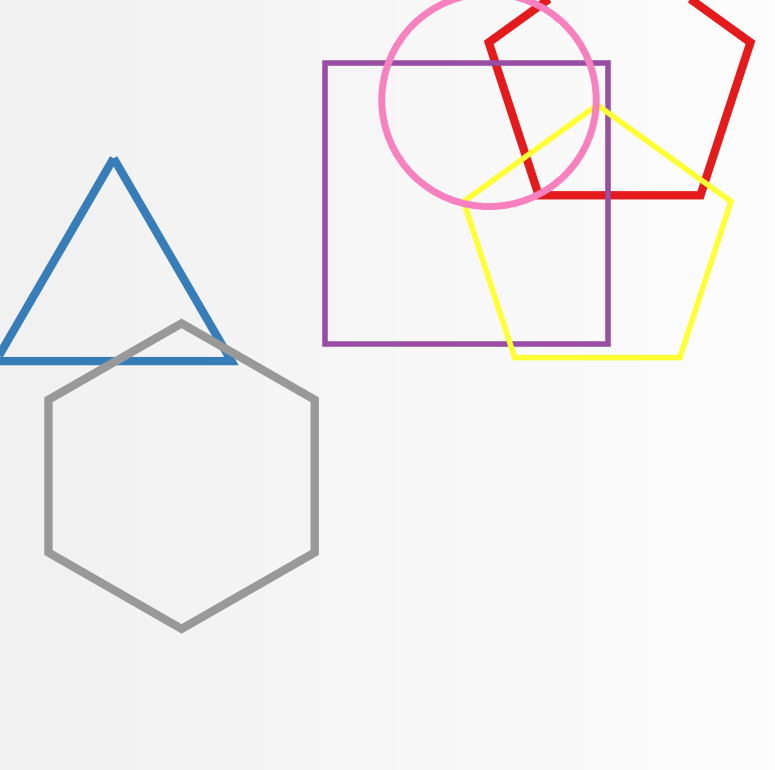[{"shape": "pentagon", "thickness": 3, "radius": 0.89, "center": [0.799, 0.89]}, {"shape": "triangle", "thickness": 3, "radius": 0.88, "center": [0.147, 0.619]}, {"shape": "square", "thickness": 2, "radius": 0.91, "center": [0.602, 0.736]}, {"shape": "pentagon", "thickness": 2, "radius": 0.91, "center": [0.771, 0.682]}, {"shape": "circle", "thickness": 2.5, "radius": 0.69, "center": [0.631, 0.87]}, {"shape": "hexagon", "thickness": 3, "radius": 0.99, "center": [0.234, 0.382]}]